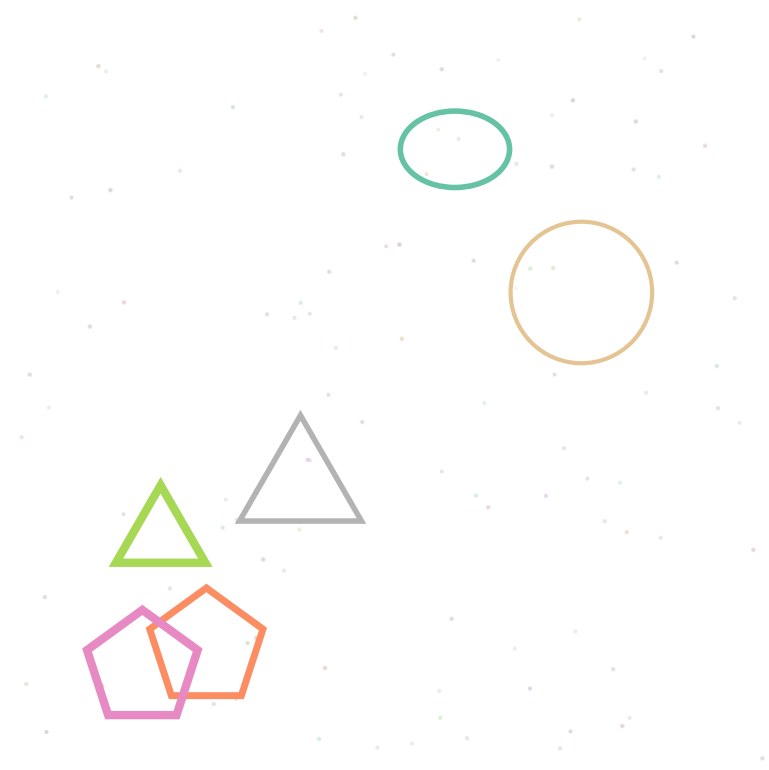[{"shape": "oval", "thickness": 2, "radius": 0.35, "center": [0.591, 0.806]}, {"shape": "pentagon", "thickness": 2.5, "radius": 0.39, "center": [0.268, 0.159]}, {"shape": "pentagon", "thickness": 3, "radius": 0.38, "center": [0.185, 0.132]}, {"shape": "triangle", "thickness": 3, "radius": 0.34, "center": [0.209, 0.303]}, {"shape": "circle", "thickness": 1.5, "radius": 0.46, "center": [0.755, 0.62]}, {"shape": "triangle", "thickness": 2, "radius": 0.46, "center": [0.39, 0.369]}]